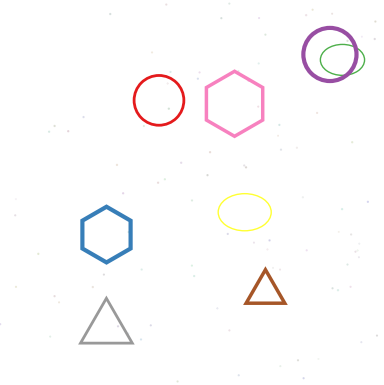[{"shape": "circle", "thickness": 2, "radius": 0.32, "center": [0.413, 0.739]}, {"shape": "hexagon", "thickness": 3, "radius": 0.36, "center": [0.277, 0.391]}, {"shape": "oval", "thickness": 1, "radius": 0.29, "center": [0.89, 0.844]}, {"shape": "circle", "thickness": 3, "radius": 0.35, "center": [0.857, 0.859]}, {"shape": "oval", "thickness": 1, "radius": 0.34, "center": [0.636, 0.449]}, {"shape": "triangle", "thickness": 2.5, "radius": 0.29, "center": [0.689, 0.241]}, {"shape": "hexagon", "thickness": 2.5, "radius": 0.42, "center": [0.609, 0.73]}, {"shape": "triangle", "thickness": 2, "radius": 0.39, "center": [0.276, 0.148]}]